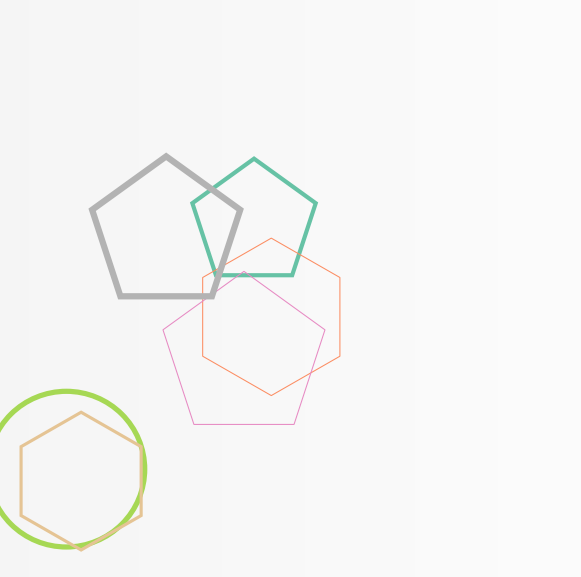[{"shape": "pentagon", "thickness": 2, "radius": 0.56, "center": [0.437, 0.613]}, {"shape": "hexagon", "thickness": 0.5, "radius": 0.68, "center": [0.467, 0.45]}, {"shape": "pentagon", "thickness": 0.5, "radius": 0.73, "center": [0.42, 0.383]}, {"shape": "circle", "thickness": 2.5, "radius": 0.67, "center": [0.114, 0.187]}, {"shape": "hexagon", "thickness": 1.5, "radius": 0.6, "center": [0.14, 0.166]}, {"shape": "pentagon", "thickness": 3, "radius": 0.67, "center": [0.286, 0.594]}]